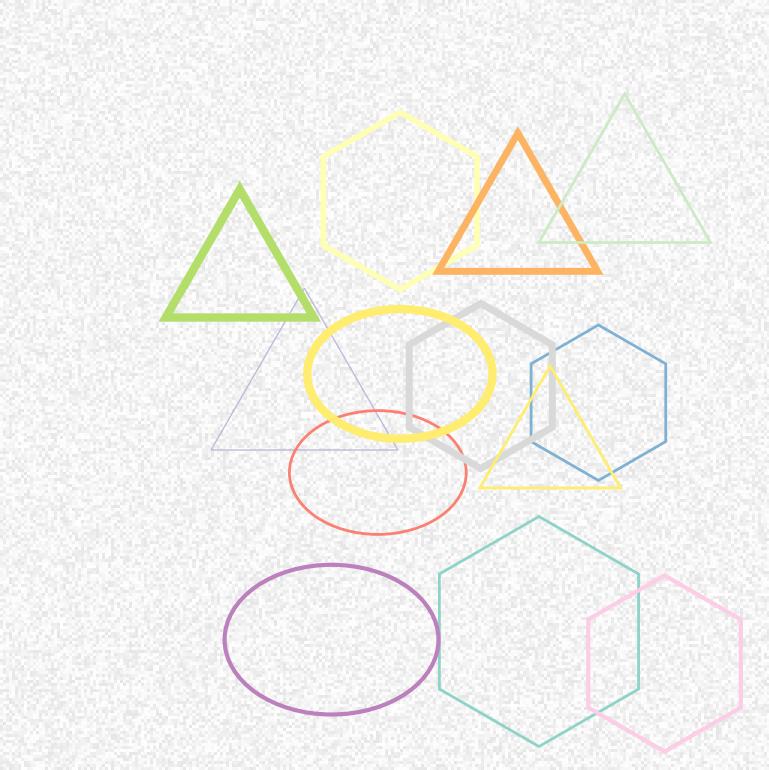[{"shape": "hexagon", "thickness": 1, "radius": 0.75, "center": [0.7, 0.18]}, {"shape": "hexagon", "thickness": 2, "radius": 0.58, "center": [0.52, 0.739]}, {"shape": "triangle", "thickness": 0.5, "radius": 0.7, "center": [0.395, 0.486]}, {"shape": "oval", "thickness": 1, "radius": 0.57, "center": [0.491, 0.386]}, {"shape": "hexagon", "thickness": 1, "radius": 0.5, "center": [0.777, 0.477]}, {"shape": "triangle", "thickness": 2.5, "radius": 0.6, "center": [0.673, 0.707]}, {"shape": "triangle", "thickness": 3, "radius": 0.55, "center": [0.311, 0.643]}, {"shape": "hexagon", "thickness": 1.5, "radius": 0.57, "center": [0.863, 0.138]}, {"shape": "hexagon", "thickness": 2.5, "radius": 0.54, "center": [0.624, 0.499]}, {"shape": "oval", "thickness": 1.5, "radius": 0.69, "center": [0.431, 0.169]}, {"shape": "triangle", "thickness": 1, "radius": 0.64, "center": [0.811, 0.749]}, {"shape": "triangle", "thickness": 1, "radius": 0.53, "center": [0.715, 0.419]}, {"shape": "oval", "thickness": 3, "radius": 0.6, "center": [0.519, 0.514]}]